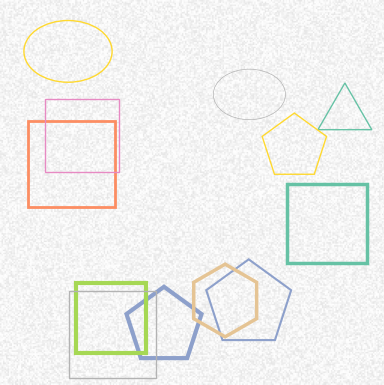[{"shape": "triangle", "thickness": 1, "radius": 0.4, "center": [0.896, 0.704]}, {"shape": "square", "thickness": 2.5, "radius": 0.52, "center": [0.849, 0.42]}, {"shape": "square", "thickness": 2, "radius": 0.56, "center": [0.186, 0.574]}, {"shape": "pentagon", "thickness": 3, "radius": 0.51, "center": [0.426, 0.153]}, {"shape": "pentagon", "thickness": 1.5, "radius": 0.58, "center": [0.646, 0.21]}, {"shape": "square", "thickness": 1, "radius": 0.48, "center": [0.213, 0.648]}, {"shape": "square", "thickness": 3, "radius": 0.46, "center": [0.288, 0.175]}, {"shape": "pentagon", "thickness": 1, "radius": 0.44, "center": [0.765, 0.618]}, {"shape": "oval", "thickness": 1, "radius": 0.57, "center": [0.177, 0.867]}, {"shape": "hexagon", "thickness": 2.5, "radius": 0.47, "center": [0.585, 0.219]}, {"shape": "oval", "thickness": 0.5, "radius": 0.47, "center": [0.648, 0.755]}, {"shape": "square", "thickness": 1, "radius": 0.57, "center": [0.292, 0.131]}]